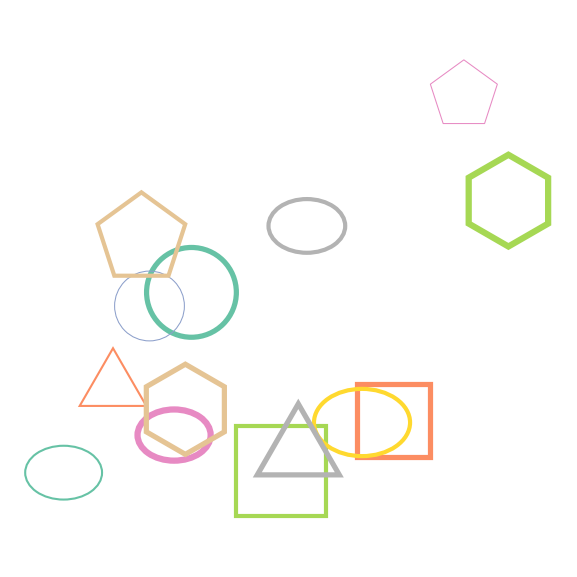[{"shape": "circle", "thickness": 2.5, "radius": 0.39, "center": [0.332, 0.493]}, {"shape": "oval", "thickness": 1, "radius": 0.33, "center": [0.11, 0.181]}, {"shape": "square", "thickness": 2.5, "radius": 0.32, "center": [0.682, 0.271]}, {"shape": "triangle", "thickness": 1, "radius": 0.33, "center": [0.196, 0.33]}, {"shape": "circle", "thickness": 0.5, "radius": 0.3, "center": [0.259, 0.469]}, {"shape": "oval", "thickness": 3, "radius": 0.32, "center": [0.301, 0.246]}, {"shape": "pentagon", "thickness": 0.5, "radius": 0.3, "center": [0.803, 0.835]}, {"shape": "hexagon", "thickness": 3, "radius": 0.4, "center": [0.88, 0.652]}, {"shape": "square", "thickness": 2, "radius": 0.39, "center": [0.487, 0.184]}, {"shape": "oval", "thickness": 2, "radius": 0.42, "center": [0.627, 0.268]}, {"shape": "hexagon", "thickness": 2.5, "radius": 0.39, "center": [0.321, 0.29]}, {"shape": "pentagon", "thickness": 2, "radius": 0.4, "center": [0.245, 0.586]}, {"shape": "triangle", "thickness": 2.5, "radius": 0.41, "center": [0.517, 0.218]}, {"shape": "oval", "thickness": 2, "radius": 0.33, "center": [0.531, 0.608]}]